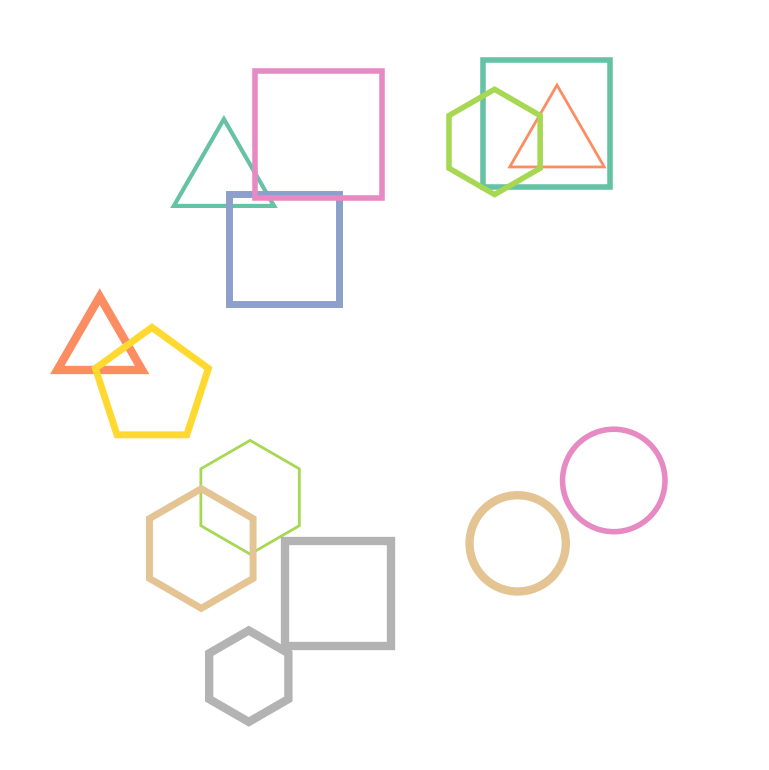[{"shape": "triangle", "thickness": 1.5, "radius": 0.38, "center": [0.291, 0.77]}, {"shape": "square", "thickness": 2, "radius": 0.41, "center": [0.71, 0.839]}, {"shape": "triangle", "thickness": 1, "radius": 0.35, "center": [0.723, 0.819]}, {"shape": "triangle", "thickness": 3, "radius": 0.32, "center": [0.129, 0.551]}, {"shape": "square", "thickness": 2.5, "radius": 0.36, "center": [0.368, 0.677]}, {"shape": "circle", "thickness": 2, "radius": 0.33, "center": [0.797, 0.376]}, {"shape": "square", "thickness": 2, "radius": 0.41, "center": [0.414, 0.825]}, {"shape": "hexagon", "thickness": 1, "radius": 0.37, "center": [0.325, 0.354]}, {"shape": "hexagon", "thickness": 2, "radius": 0.34, "center": [0.642, 0.816]}, {"shape": "pentagon", "thickness": 2.5, "radius": 0.39, "center": [0.197, 0.498]}, {"shape": "circle", "thickness": 3, "radius": 0.31, "center": [0.672, 0.294]}, {"shape": "hexagon", "thickness": 2.5, "radius": 0.39, "center": [0.261, 0.288]}, {"shape": "square", "thickness": 3, "radius": 0.34, "center": [0.439, 0.229]}, {"shape": "hexagon", "thickness": 3, "radius": 0.3, "center": [0.323, 0.122]}]